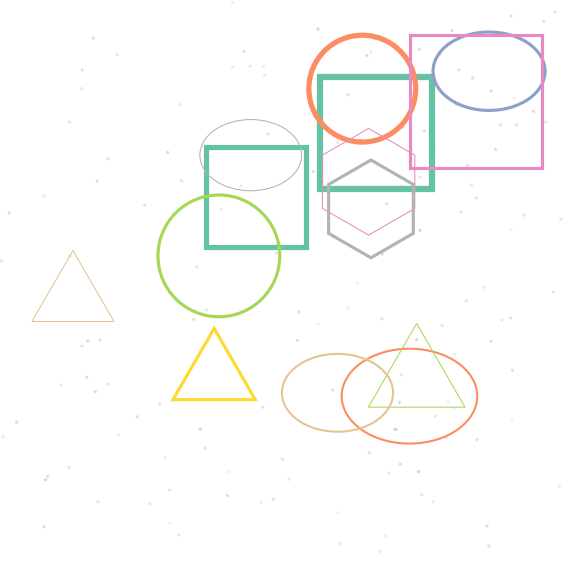[{"shape": "square", "thickness": 3, "radius": 0.48, "center": [0.652, 0.77]}, {"shape": "square", "thickness": 2.5, "radius": 0.43, "center": [0.443, 0.658]}, {"shape": "circle", "thickness": 2.5, "radius": 0.46, "center": [0.627, 0.846]}, {"shape": "oval", "thickness": 1, "radius": 0.59, "center": [0.709, 0.313]}, {"shape": "oval", "thickness": 1.5, "radius": 0.48, "center": [0.847, 0.876]}, {"shape": "hexagon", "thickness": 0.5, "radius": 0.46, "center": [0.638, 0.684]}, {"shape": "square", "thickness": 1.5, "radius": 0.57, "center": [0.824, 0.823]}, {"shape": "triangle", "thickness": 0.5, "radius": 0.48, "center": [0.722, 0.342]}, {"shape": "circle", "thickness": 1.5, "radius": 0.53, "center": [0.379, 0.556]}, {"shape": "triangle", "thickness": 1.5, "radius": 0.41, "center": [0.371, 0.348]}, {"shape": "oval", "thickness": 1, "radius": 0.48, "center": [0.584, 0.319]}, {"shape": "triangle", "thickness": 0.5, "radius": 0.41, "center": [0.126, 0.483]}, {"shape": "oval", "thickness": 0.5, "radius": 0.44, "center": [0.434, 0.73]}, {"shape": "hexagon", "thickness": 1.5, "radius": 0.42, "center": [0.642, 0.637]}]